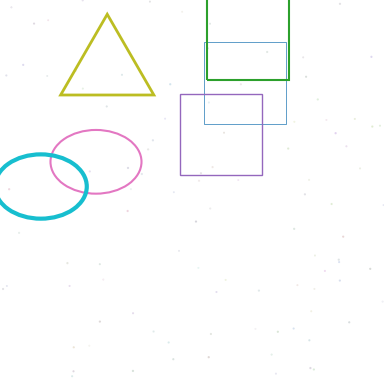[{"shape": "square", "thickness": 0.5, "radius": 0.53, "center": [0.636, 0.785]}, {"shape": "square", "thickness": 1.5, "radius": 0.53, "center": [0.644, 0.898]}, {"shape": "square", "thickness": 1, "radius": 0.53, "center": [0.574, 0.65]}, {"shape": "oval", "thickness": 1.5, "radius": 0.59, "center": [0.249, 0.58]}, {"shape": "triangle", "thickness": 2, "radius": 0.7, "center": [0.279, 0.823]}, {"shape": "oval", "thickness": 3, "radius": 0.6, "center": [0.106, 0.516]}]